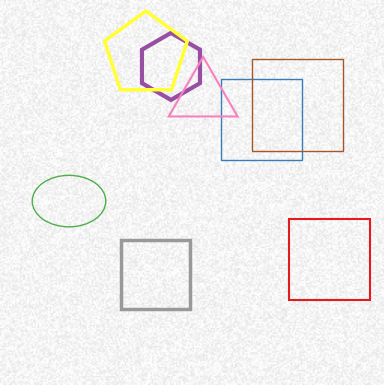[{"shape": "square", "thickness": 1.5, "radius": 0.52, "center": [0.856, 0.326]}, {"shape": "square", "thickness": 1, "radius": 0.53, "center": [0.679, 0.69]}, {"shape": "oval", "thickness": 1, "radius": 0.48, "center": [0.179, 0.478]}, {"shape": "hexagon", "thickness": 3, "radius": 0.44, "center": [0.444, 0.827]}, {"shape": "pentagon", "thickness": 2.5, "radius": 0.56, "center": [0.379, 0.858]}, {"shape": "square", "thickness": 1, "radius": 0.59, "center": [0.773, 0.728]}, {"shape": "triangle", "thickness": 1.5, "radius": 0.52, "center": [0.528, 0.749]}, {"shape": "square", "thickness": 2.5, "radius": 0.45, "center": [0.404, 0.288]}]